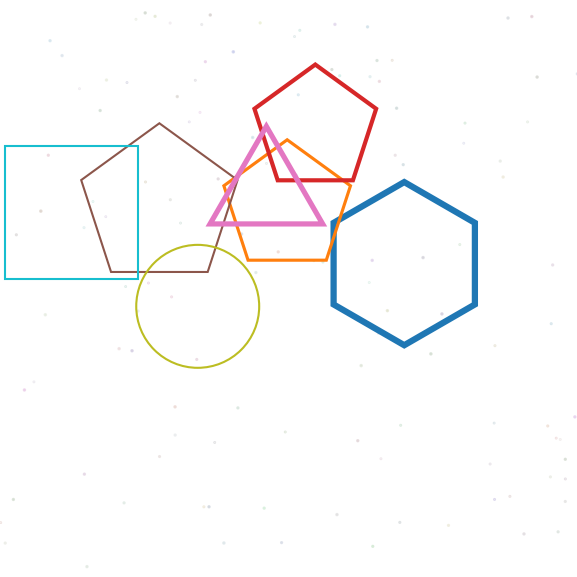[{"shape": "hexagon", "thickness": 3, "radius": 0.71, "center": [0.7, 0.543]}, {"shape": "pentagon", "thickness": 1.5, "radius": 0.58, "center": [0.497, 0.642]}, {"shape": "pentagon", "thickness": 2, "radius": 0.55, "center": [0.546, 0.777]}, {"shape": "pentagon", "thickness": 1, "radius": 0.71, "center": [0.276, 0.643]}, {"shape": "triangle", "thickness": 2.5, "radius": 0.56, "center": [0.461, 0.668]}, {"shape": "circle", "thickness": 1, "radius": 0.53, "center": [0.342, 0.469]}, {"shape": "square", "thickness": 1, "radius": 0.58, "center": [0.123, 0.632]}]